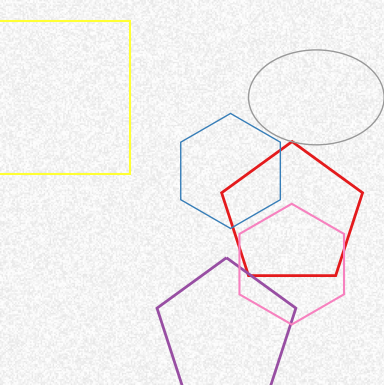[{"shape": "pentagon", "thickness": 2, "radius": 0.96, "center": [0.759, 0.44]}, {"shape": "hexagon", "thickness": 1, "radius": 0.75, "center": [0.599, 0.556]}, {"shape": "pentagon", "thickness": 2, "radius": 0.95, "center": [0.588, 0.141]}, {"shape": "square", "thickness": 1.5, "radius": 0.99, "center": [0.138, 0.747]}, {"shape": "hexagon", "thickness": 1.5, "radius": 0.78, "center": [0.758, 0.314]}, {"shape": "oval", "thickness": 1, "radius": 0.88, "center": [0.822, 0.747]}]